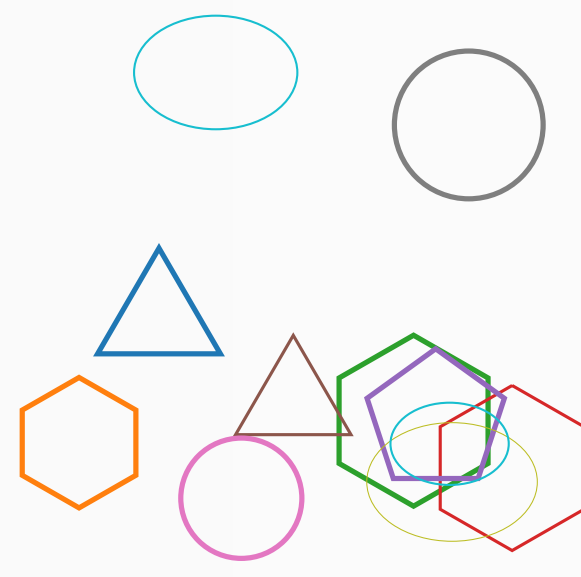[{"shape": "triangle", "thickness": 2.5, "radius": 0.61, "center": [0.274, 0.447]}, {"shape": "hexagon", "thickness": 2.5, "radius": 0.56, "center": [0.136, 0.233]}, {"shape": "hexagon", "thickness": 2.5, "radius": 0.74, "center": [0.712, 0.271]}, {"shape": "hexagon", "thickness": 1.5, "radius": 0.71, "center": [0.881, 0.189]}, {"shape": "pentagon", "thickness": 2.5, "radius": 0.62, "center": [0.75, 0.271]}, {"shape": "triangle", "thickness": 1.5, "radius": 0.57, "center": [0.505, 0.304]}, {"shape": "circle", "thickness": 2.5, "radius": 0.52, "center": [0.415, 0.136]}, {"shape": "circle", "thickness": 2.5, "radius": 0.64, "center": [0.806, 0.783]}, {"shape": "oval", "thickness": 0.5, "radius": 0.73, "center": [0.778, 0.165]}, {"shape": "oval", "thickness": 1, "radius": 0.51, "center": [0.774, 0.231]}, {"shape": "oval", "thickness": 1, "radius": 0.7, "center": [0.371, 0.874]}]